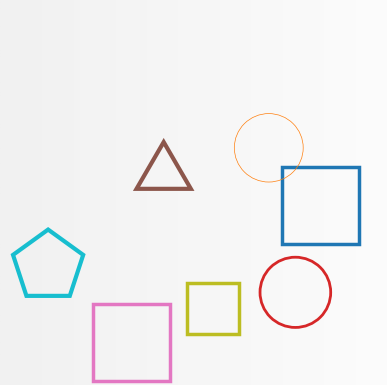[{"shape": "square", "thickness": 2.5, "radius": 0.5, "center": [0.826, 0.467]}, {"shape": "circle", "thickness": 0.5, "radius": 0.44, "center": [0.694, 0.616]}, {"shape": "circle", "thickness": 2, "radius": 0.46, "center": [0.762, 0.241]}, {"shape": "triangle", "thickness": 3, "radius": 0.4, "center": [0.422, 0.55]}, {"shape": "square", "thickness": 2.5, "radius": 0.5, "center": [0.339, 0.111]}, {"shape": "square", "thickness": 2.5, "radius": 0.33, "center": [0.55, 0.198]}, {"shape": "pentagon", "thickness": 3, "radius": 0.48, "center": [0.124, 0.309]}]